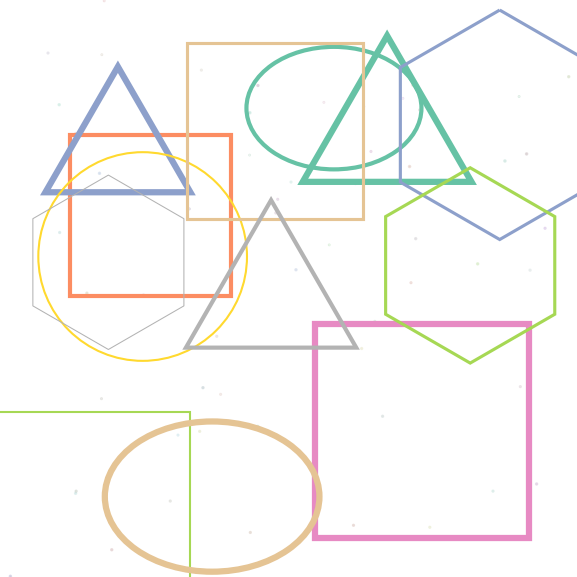[{"shape": "oval", "thickness": 2, "radius": 0.76, "center": [0.578, 0.812]}, {"shape": "triangle", "thickness": 3, "radius": 0.84, "center": [0.67, 0.769]}, {"shape": "square", "thickness": 2, "radius": 0.7, "center": [0.261, 0.627]}, {"shape": "triangle", "thickness": 3, "radius": 0.72, "center": [0.204, 0.739]}, {"shape": "hexagon", "thickness": 1.5, "radius": 0.99, "center": [0.865, 0.783]}, {"shape": "square", "thickness": 3, "radius": 0.93, "center": [0.73, 0.253]}, {"shape": "hexagon", "thickness": 1.5, "radius": 0.85, "center": [0.814, 0.54]}, {"shape": "square", "thickness": 1, "radius": 0.91, "center": [0.147, 0.105]}, {"shape": "circle", "thickness": 1, "radius": 0.9, "center": [0.247, 0.555]}, {"shape": "oval", "thickness": 3, "radius": 0.93, "center": [0.367, 0.139]}, {"shape": "square", "thickness": 1.5, "radius": 0.76, "center": [0.476, 0.772]}, {"shape": "triangle", "thickness": 2, "radius": 0.85, "center": [0.469, 0.482]}, {"shape": "hexagon", "thickness": 0.5, "radius": 0.75, "center": [0.188, 0.545]}]